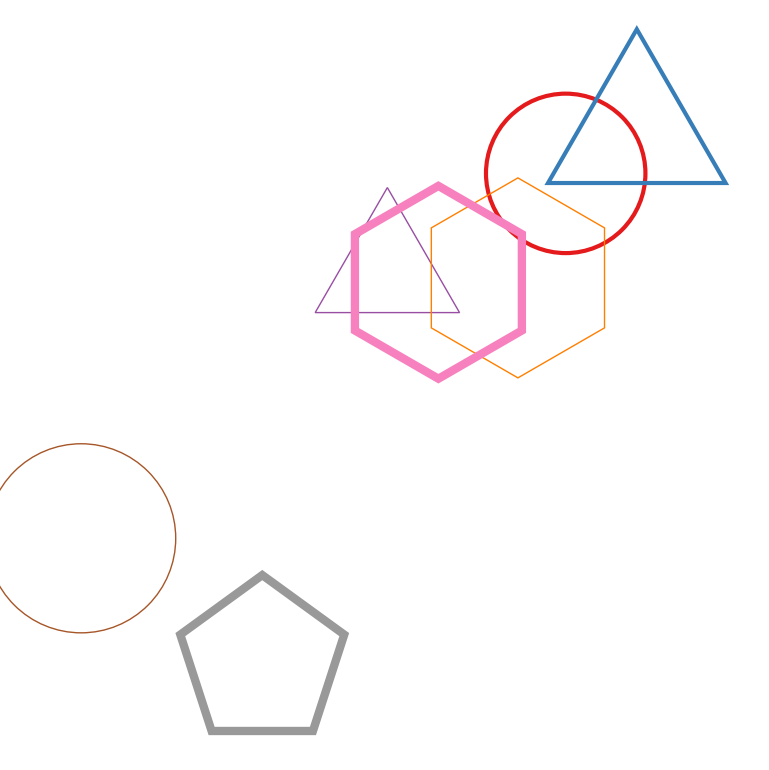[{"shape": "circle", "thickness": 1.5, "radius": 0.52, "center": [0.735, 0.775]}, {"shape": "triangle", "thickness": 1.5, "radius": 0.67, "center": [0.827, 0.829]}, {"shape": "triangle", "thickness": 0.5, "radius": 0.54, "center": [0.503, 0.648]}, {"shape": "hexagon", "thickness": 0.5, "radius": 0.65, "center": [0.673, 0.639]}, {"shape": "circle", "thickness": 0.5, "radius": 0.61, "center": [0.105, 0.301]}, {"shape": "hexagon", "thickness": 3, "radius": 0.63, "center": [0.569, 0.633]}, {"shape": "pentagon", "thickness": 3, "radius": 0.56, "center": [0.341, 0.141]}]